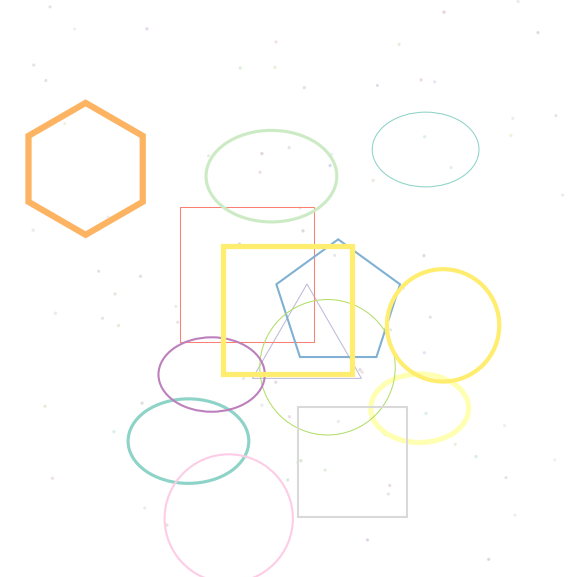[{"shape": "oval", "thickness": 1.5, "radius": 0.52, "center": [0.326, 0.235]}, {"shape": "oval", "thickness": 0.5, "radius": 0.46, "center": [0.737, 0.74]}, {"shape": "oval", "thickness": 2.5, "radius": 0.42, "center": [0.727, 0.292]}, {"shape": "triangle", "thickness": 0.5, "radius": 0.54, "center": [0.532, 0.398]}, {"shape": "square", "thickness": 0.5, "radius": 0.58, "center": [0.427, 0.524]}, {"shape": "pentagon", "thickness": 1, "radius": 0.56, "center": [0.586, 0.472]}, {"shape": "hexagon", "thickness": 3, "radius": 0.57, "center": [0.148, 0.707]}, {"shape": "circle", "thickness": 0.5, "radius": 0.59, "center": [0.567, 0.363]}, {"shape": "circle", "thickness": 1, "radius": 0.56, "center": [0.396, 0.101]}, {"shape": "square", "thickness": 1, "radius": 0.47, "center": [0.61, 0.2]}, {"shape": "oval", "thickness": 1, "radius": 0.46, "center": [0.366, 0.351]}, {"shape": "oval", "thickness": 1.5, "radius": 0.57, "center": [0.47, 0.694]}, {"shape": "square", "thickness": 2.5, "radius": 0.56, "center": [0.497, 0.463]}, {"shape": "circle", "thickness": 2, "radius": 0.49, "center": [0.767, 0.436]}]